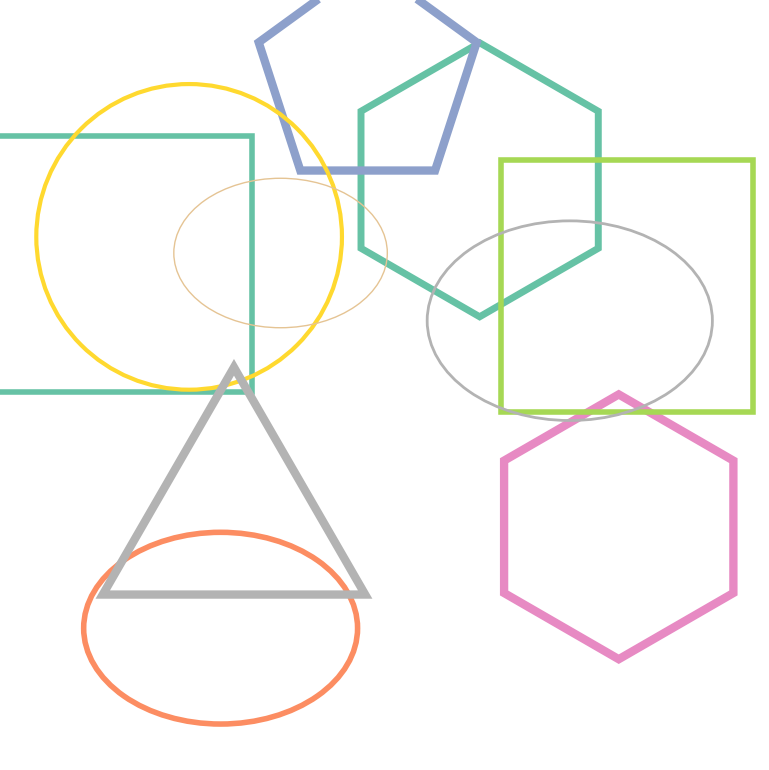[{"shape": "hexagon", "thickness": 2.5, "radius": 0.89, "center": [0.623, 0.767]}, {"shape": "square", "thickness": 2, "radius": 0.83, "center": [0.161, 0.657]}, {"shape": "oval", "thickness": 2, "radius": 0.89, "center": [0.287, 0.184]}, {"shape": "pentagon", "thickness": 3, "radius": 0.74, "center": [0.478, 0.899]}, {"shape": "hexagon", "thickness": 3, "radius": 0.86, "center": [0.804, 0.316]}, {"shape": "square", "thickness": 2, "radius": 0.82, "center": [0.814, 0.628]}, {"shape": "circle", "thickness": 1.5, "radius": 0.99, "center": [0.246, 0.692]}, {"shape": "oval", "thickness": 0.5, "radius": 0.69, "center": [0.364, 0.671]}, {"shape": "triangle", "thickness": 3, "radius": 0.98, "center": [0.304, 0.326]}, {"shape": "oval", "thickness": 1, "radius": 0.93, "center": [0.74, 0.584]}]